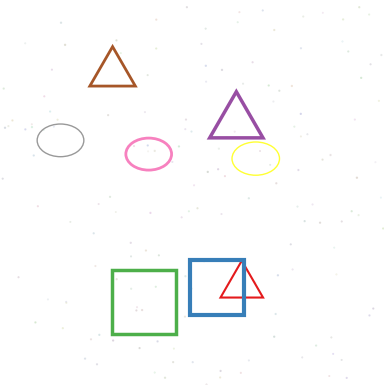[{"shape": "triangle", "thickness": 1.5, "radius": 0.32, "center": [0.628, 0.259]}, {"shape": "square", "thickness": 3, "radius": 0.35, "center": [0.564, 0.253]}, {"shape": "square", "thickness": 2.5, "radius": 0.41, "center": [0.373, 0.215]}, {"shape": "triangle", "thickness": 2.5, "radius": 0.4, "center": [0.614, 0.682]}, {"shape": "oval", "thickness": 1, "radius": 0.31, "center": [0.664, 0.588]}, {"shape": "triangle", "thickness": 2, "radius": 0.34, "center": [0.292, 0.811]}, {"shape": "oval", "thickness": 2, "radius": 0.3, "center": [0.386, 0.6]}, {"shape": "oval", "thickness": 1, "radius": 0.3, "center": [0.157, 0.635]}]